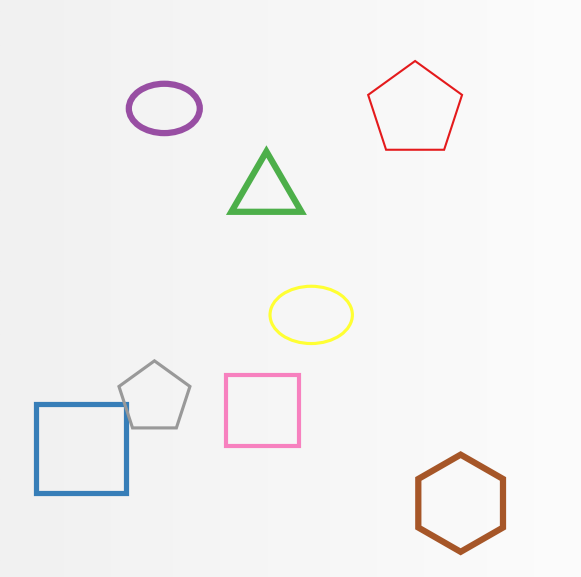[{"shape": "pentagon", "thickness": 1, "radius": 0.42, "center": [0.714, 0.809]}, {"shape": "square", "thickness": 2.5, "radius": 0.39, "center": [0.14, 0.222]}, {"shape": "triangle", "thickness": 3, "radius": 0.35, "center": [0.458, 0.667]}, {"shape": "oval", "thickness": 3, "radius": 0.31, "center": [0.283, 0.811]}, {"shape": "oval", "thickness": 1.5, "radius": 0.35, "center": [0.535, 0.454]}, {"shape": "hexagon", "thickness": 3, "radius": 0.42, "center": [0.793, 0.128]}, {"shape": "square", "thickness": 2, "radius": 0.31, "center": [0.452, 0.288]}, {"shape": "pentagon", "thickness": 1.5, "radius": 0.32, "center": [0.266, 0.31]}]